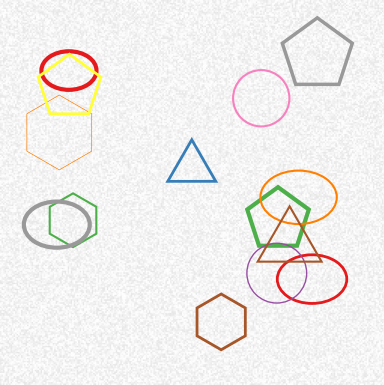[{"shape": "oval", "thickness": 2, "radius": 0.45, "center": [0.81, 0.275]}, {"shape": "oval", "thickness": 3, "radius": 0.36, "center": [0.179, 0.817]}, {"shape": "triangle", "thickness": 2, "radius": 0.36, "center": [0.498, 0.565]}, {"shape": "hexagon", "thickness": 1.5, "radius": 0.35, "center": [0.19, 0.428]}, {"shape": "pentagon", "thickness": 3, "radius": 0.42, "center": [0.722, 0.43]}, {"shape": "circle", "thickness": 1, "radius": 0.39, "center": [0.719, 0.291]}, {"shape": "hexagon", "thickness": 0.5, "radius": 0.49, "center": [0.154, 0.656]}, {"shape": "oval", "thickness": 1.5, "radius": 0.5, "center": [0.776, 0.487]}, {"shape": "pentagon", "thickness": 2, "radius": 0.43, "center": [0.18, 0.774]}, {"shape": "triangle", "thickness": 1.5, "radius": 0.48, "center": [0.752, 0.368]}, {"shape": "hexagon", "thickness": 2, "radius": 0.36, "center": [0.574, 0.164]}, {"shape": "circle", "thickness": 1.5, "radius": 0.37, "center": [0.679, 0.745]}, {"shape": "oval", "thickness": 3, "radius": 0.43, "center": [0.148, 0.417]}, {"shape": "pentagon", "thickness": 2.5, "radius": 0.48, "center": [0.824, 0.858]}]